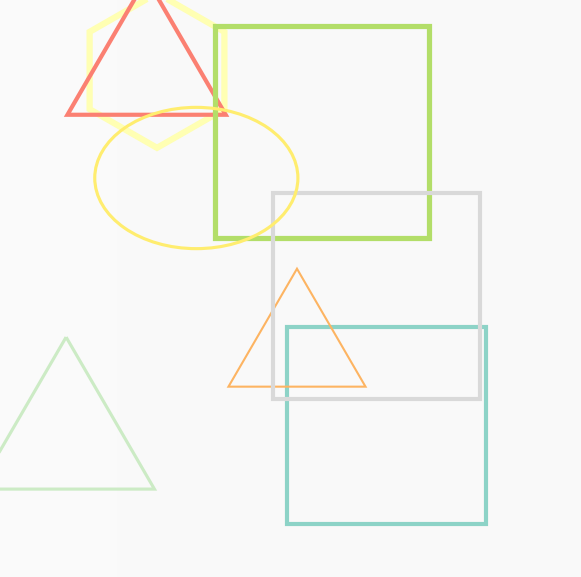[{"shape": "square", "thickness": 2, "radius": 0.85, "center": [0.665, 0.262]}, {"shape": "hexagon", "thickness": 3, "radius": 0.67, "center": [0.27, 0.877]}, {"shape": "triangle", "thickness": 2, "radius": 0.79, "center": [0.252, 0.879]}, {"shape": "triangle", "thickness": 1, "radius": 0.68, "center": [0.511, 0.398]}, {"shape": "square", "thickness": 2.5, "radius": 0.92, "center": [0.554, 0.77]}, {"shape": "square", "thickness": 2, "radius": 0.89, "center": [0.648, 0.487]}, {"shape": "triangle", "thickness": 1.5, "radius": 0.88, "center": [0.114, 0.24]}, {"shape": "oval", "thickness": 1.5, "radius": 0.87, "center": [0.338, 0.691]}]